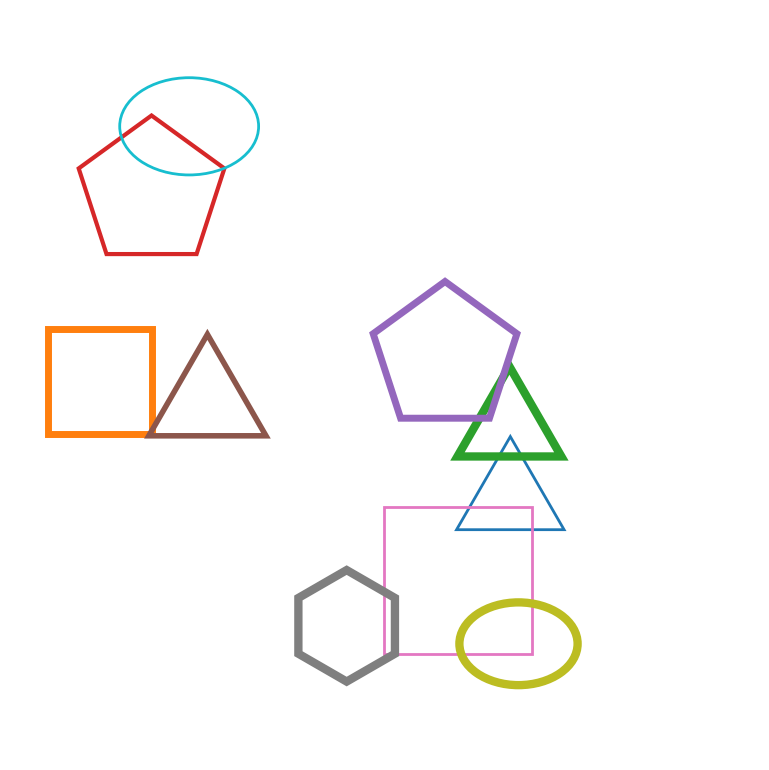[{"shape": "triangle", "thickness": 1, "radius": 0.4, "center": [0.663, 0.352]}, {"shape": "square", "thickness": 2.5, "radius": 0.34, "center": [0.13, 0.505]}, {"shape": "triangle", "thickness": 3, "radius": 0.39, "center": [0.662, 0.446]}, {"shape": "pentagon", "thickness": 1.5, "radius": 0.5, "center": [0.197, 0.751]}, {"shape": "pentagon", "thickness": 2.5, "radius": 0.49, "center": [0.578, 0.536]}, {"shape": "triangle", "thickness": 2, "radius": 0.44, "center": [0.269, 0.478]}, {"shape": "square", "thickness": 1, "radius": 0.48, "center": [0.595, 0.246]}, {"shape": "hexagon", "thickness": 3, "radius": 0.36, "center": [0.45, 0.187]}, {"shape": "oval", "thickness": 3, "radius": 0.38, "center": [0.673, 0.164]}, {"shape": "oval", "thickness": 1, "radius": 0.45, "center": [0.246, 0.836]}]